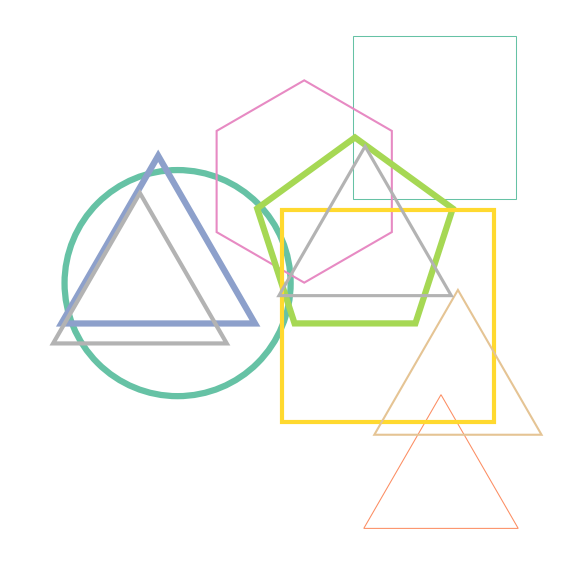[{"shape": "square", "thickness": 0.5, "radius": 0.7, "center": [0.752, 0.796]}, {"shape": "circle", "thickness": 3, "radius": 0.98, "center": [0.308, 0.509]}, {"shape": "triangle", "thickness": 0.5, "radius": 0.77, "center": [0.764, 0.161]}, {"shape": "triangle", "thickness": 3, "radius": 0.97, "center": [0.274, 0.536]}, {"shape": "hexagon", "thickness": 1, "radius": 0.88, "center": [0.527, 0.685]}, {"shape": "pentagon", "thickness": 3, "radius": 0.89, "center": [0.615, 0.583]}, {"shape": "square", "thickness": 2, "radius": 0.92, "center": [0.671, 0.452]}, {"shape": "triangle", "thickness": 1, "radius": 0.84, "center": [0.793, 0.33]}, {"shape": "triangle", "thickness": 2, "radius": 0.87, "center": [0.242, 0.491]}, {"shape": "triangle", "thickness": 1.5, "radius": 0.86, "center": [0.632, 0.573]}]